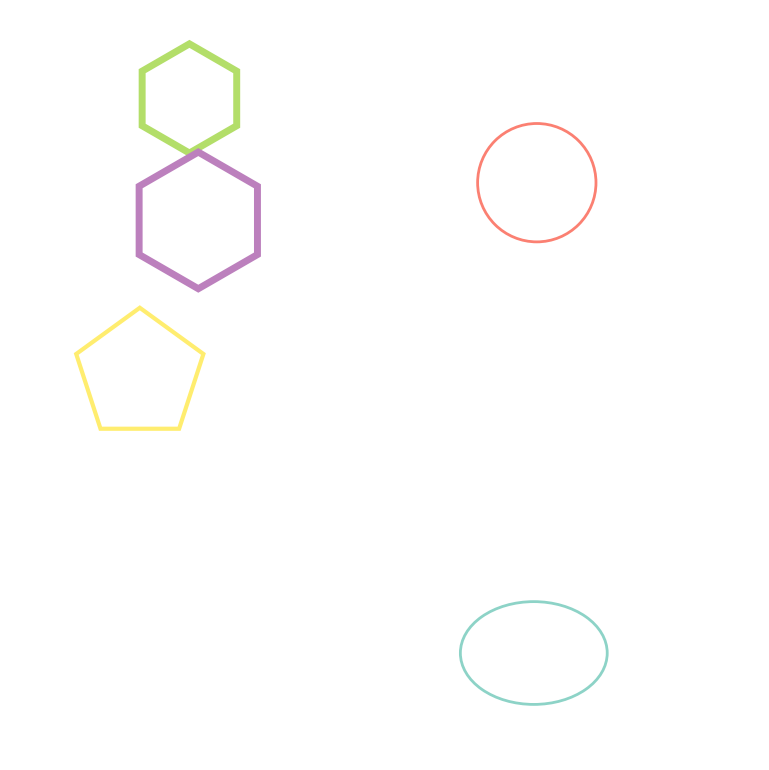[{"shape": "oval", "thickness": 1, "radius": 0.48, "center": [0.693, 0.152]}, {"shape": "circle", "thickness": 1, "radius": 0.38, "center": [0.697, 0.763]}, {"shape": "hexagon", "thickness": 2.5, "radius": 0.35, "center": [0.246, 0.872]}, {"shape": "hexagon", "thickness": 2.5, "radius": 0.44, "center": [0.258, 0.714]}, {"shape": "pentagon", "thickness": 1.5, "radius": 0.43, "center": [0.182, 0.513]}]